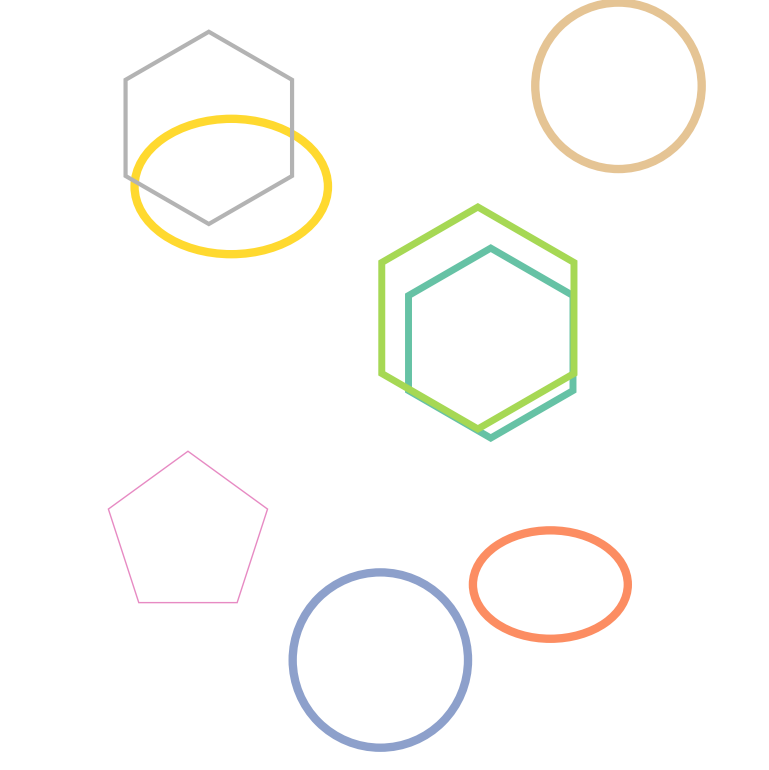[{"shape": "hexagon", "thickness": 2.5, "radius": 0.62, "center": [0.637, 0.554]}, {"shape": "oval", "thickness": 3, "radius": 0.5, "center": [0.715, 0.241]}, {"shape": "circle", "thickness": 3, "radius": 0.57, "center": [0.494, 0.143]}, {"shape": "pentagon", "thickness": 0.5, "radius": 0.54, "center": [0.244, 0.305]}, {"shape": "hexagon", "thickness": 2.5, "radius": 0.72, "center": [0.621, 0.587]}, {"shape": "oval", "thickness": 3, "radius": 0.63, "center": [0.3, 0.758]}, {"shape": "circle", "thickness": 3, "radius": 0.54, "center": [0.803, 0.889]}, {"shape": "hexagon", "thickness": 1.5, "radius": 0.62, "center": [0.271, 0.834]}]